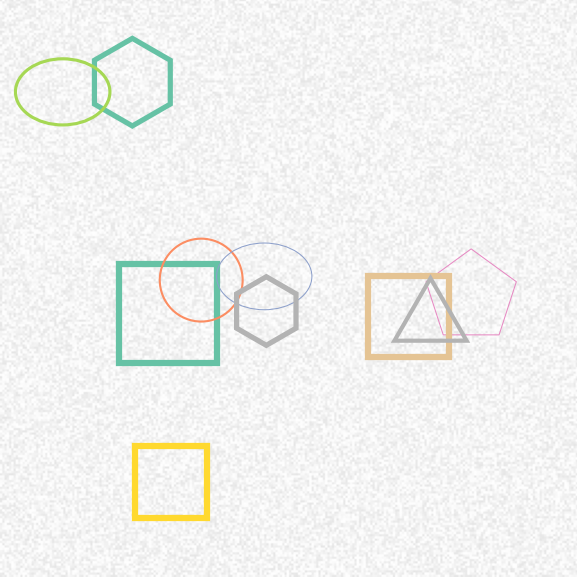[{"shape": "hexagon", "thickness": 2.5, "radius": 0.38, "center": [0.229, 0.857]}, {"shape": "square", "thickness": 3, "radius": 0.43, "center": [0.291, 0.457]}, {"shape": "circle", "thickness": 1, "radius": 0.36, "center": [0.348, 0.514]}, {"shape": "oval", "thickness": 0.5, "radius": 0.41, "center": [0.458, 0.521]}, {"shape": "pentagon", "thickness": 0.5, "radius": 0.41, "center": [0.816, 0.486]}, {"shape": "oval", "thickness": 1.5, "radius": 0.41, "center": [0.109, 0.84]}, {"shape": "square", "thickness": 3, "radius": 0.31, "center": [0.296, 0.164]}, {"shape": "square", "thickness": 3, "radius": 0.35, "center": [0.707, 0.451]}, {"shape": "triangle", "thickness": 2, "radius": 0.36, "center": [0.745, 0.445]}, {"shape": "hexagon", "thickness": 2.5, "radius": 0.3, "center": [0.461, 0.461]}]